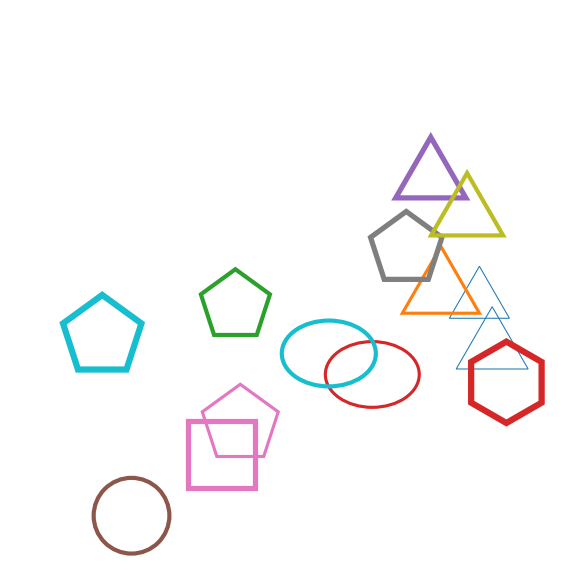[{"shape": "triangle", "thickness": 0.5, "radius": 0.3, "center": [0.83, 0.478]}, {"shape": "triangle", "thickness": 0.5, "radius": 0.36, "center": [0.852, 0.396]}, {"shape": "triangle", "thickness": 1.5, "radius": 0.39, "center": [0.763, 0.495]}, {"shape": "pentagon", "thickness": 2, "radius": 0.31, "center": [0.408, 0.47]}, {"shape": "hexagon", "thickness": 3, "radius": 0.35, "center": [0.877, 0.337]}, {"shape": "oval", "thickness": 1.5, "radius": 0.41, "center": [0.645, 0.351]}, {"shape": "triangle", "thickness": 2.5, "radius": 0.35, "center": [0.746, 0.692]}, {"shape": "circle", "thickness": 2, "radius": 0.33, "center": [0.228, 0.106]}, {"shape": "square", "thickness": 2.5, "radius": 0.29, "center": [0.384, 0.212]}, {"shape": "pentagon", "thickness": 1.5, "radius": 0.35, "center": [0.416, 0.265]}, {"shape": "pentagon", "thickness": 2.5, "radius": 0.33, "center": [0.703, 0.568]}, {"shape": "triangle", "thickness": 2, "radius": 0.36, "center": [0.809, 0.627]}, {"shape": "oval", "thickness": 2, "radius": 0.41, "center": [0.569, 0.387]}, {"shape": "pentagon", "thickness": 3, "radius": 0.36, "center": [0.177, 0.417]}]